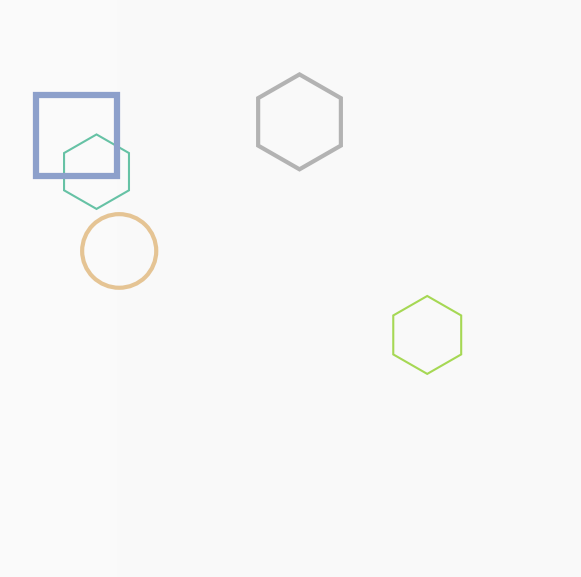[{"shape": "hexagon", "thickness": 1, "radius": 0.32, "center": [0.166, 0.702]}, {"shape": "square", "thickness": 3, "radius": 0.35, "center": [0.132, 0.765]}, {"shape": "hexagon", "thickness": 1, "radius": 0.34, "center": [0.735, 0.419]}, {"shape": "circle", "thickness": 2, "radius": 0.32, "center": [0.205, 0.565]}, {"shape": "hexagon", "thickness": 2, "radius": 0.41, "center": [0.515, 0.788]}]